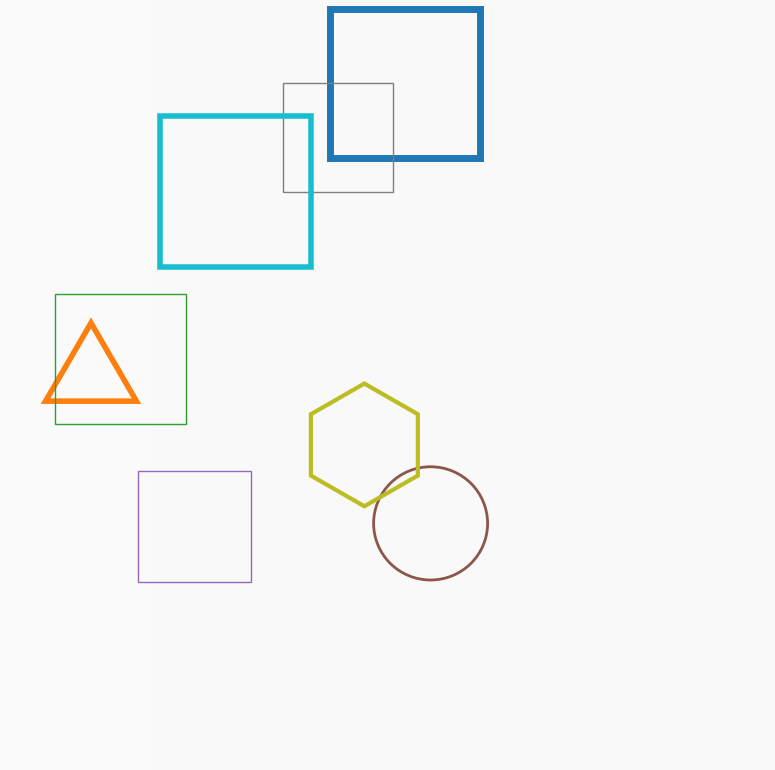[{"shape": "square", "thickness": 2.5, "radius": 0.48, "center": [0.522, 0.892]}, {"shape": "triangle", "thickness": 2, "radius": 0.34, "center": [0.117, 0.513]}, {"shape": "square", "thickness": 0.5, "radius": 0.42, "center": [0.155, 0.534]}, {"shape": "square", "thickness": 0.5, "radius": 0.36, "center": [0.251, 0.317]}, {"shape": "circle", "thickness": 1, "radius": 0.37, "center": [0.556, 0.32]}, {"shape": "square", "thickness": 0.5, "radius": 0.35, "center": [0.436, 0.821]}, {"shape": "hexagon", "thickness": 1.5, "radius": 0.4, "center": [0.47, 0.422]}, {"shape": "square", "thickness": 2, "radius": 0.49, "center": [0.304, 0.751]}]